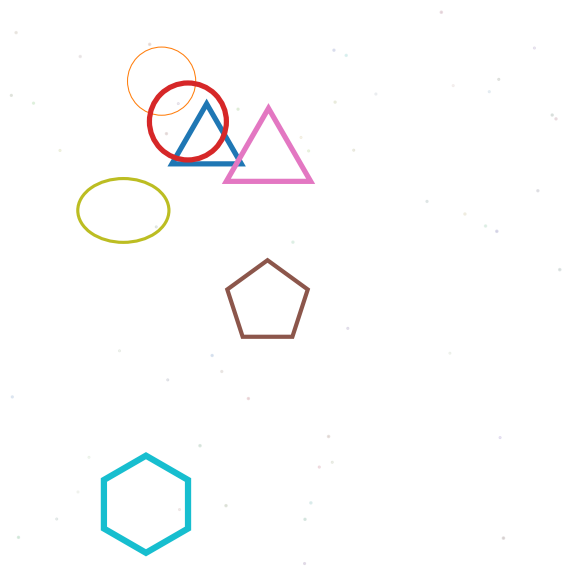[{"shape": "triangle", "thickness": 2.5, "radius": 0.35, "center": [0.358, 0.75]}, {"shape": "circle", "thickness": 0.5, "radius": 0.3, "center": [0.28, 0.859]}, {"shape": "circle", "thickness": 2.5, "radius": 0.33, "center": [0.325, 0.789]}, {"shape": "pentagon", "thickness": 2, "radius": 0.37, "center": [0.463, 0.475]}, {"shape": "triangle", "thickness": 2.5, "radius": 0.42, "center": [0.465, 0.727]}, {"shape": "oval", "thickness": 1.5, "radius": 0.39, "center": [0.214, 0.635]}, {"shape": "hexagon", "thickness": 3, "radius": 0.42, "center": [0.253, 0.126]}]